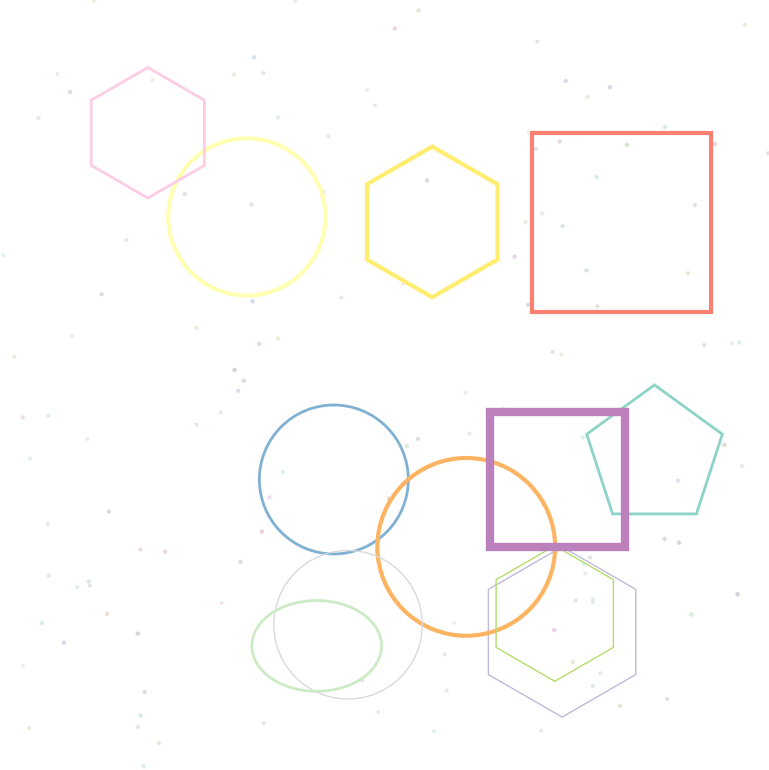[{"shape": "pentagon", "thickness": 1, "radius": 0.46, "center": [0.85, 0.407]}, {"shape": "circle", "thickness": 1.5, "radius": 0.51, "center": [0.321, 0.718]}, {"shape": "hexagon", "thickness": 0.5, "radius": 0.55, "center": [0.73, 0.179]}, {"shape": "square", "thickness": 1.5, "radius": 0.58, "center": [0.807, 0.711]}, {"shape": "circle", "thickness": 1, "radius": 0.48, "center": [0.434, 0.377]}, {"shape": "circle", "thickness": 1.5, "radius": 0.58, "center": [0.606, 0.29]}, {"shape": "hexagon", "thickness": 0.5, "radius": 0.44, "center": [0.72, 0.203]}, {"shape": "hexagon", "thickness": 1, "radius": 0.42, "center": [0.192, 0.828]}, {"shape": "circle", "thickness": 0.5, "radius": 0.48, "center": [0.452, 0.189]}, {"shape": "square", "thickness": 3, "radius": 0.44, "center": [0.724, 0.377]}, {"shape": "oval", "thickness": 1, "radius": 0.42, "center": [0.411, 0.161]}, {"shape": "hexagon", "thickness": 1.5, "radius": 0.49, "center": [0.561, 0.712]}]